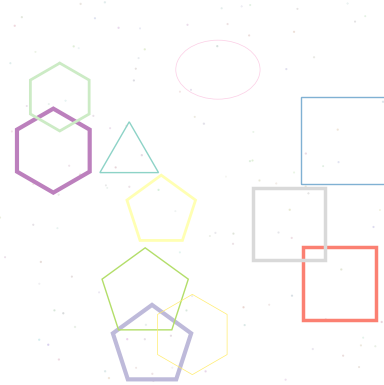[{"shape": "triangle", "thickness": 1, "radius": 0.44, "center": [0.336, 0.596]}, {"shape": "pentagon", "thickness": 2, "radius": 0.47, "center": [0.419, 0.451]}, {"shape": "pentagon", "thickness": 3, "radius": 0.53, "center": [0.395, 0.101]}, {"shape": "square", "thickness": 2.5, "radius": 0.47, "center": [0.881, 0.263]}, {"shape": "square", "thickness": 1, "radius": 0.57, "center": [0.894, 0.635]}, {"shape": "pentagon", "thickness": 1, "radius": 0.59, "center": [0.377, 0.239]}, {"shape": "oval", "thickness": 0.5, "radius": 0.55, "center": [0.566, 0.819]}, {"shape": "square", "thickness": 2.5, "radius": 0.47, "center": [0.75, 0.419]}, {"shape": "hexagon", "thickness": 3, "radius": 0.55, "center": [0.139, 0.609]}, {"shape": "hexagon", "thickness": 2, "radius": 0.44, "center": [0.155, 0.748]}, {"shape": "hexagon", "thickness": 0.5, "radius": 0.52, "center": [0.5, 0.131]}]